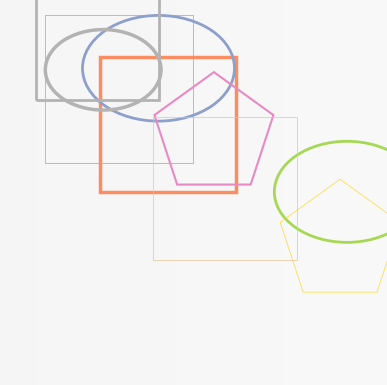[{"shape": "square", "thickness": 0.5, "radius": 0.96, "center": [0.307, 0.769]}, {"shape": "square", "thickness": 2.5, "radius": 0.88, "center": [0.433, 0.677]}, {"shape": "oval", "thickness": 2, "radius": 0.98, "center": [0.409, 0.823]}, {"shape": "pentagon", "thickness": 1.5, "radius": 0.81, "center": [0.552, 0.651]}, {"shape": "oval", "thickness": 2, "radius": 0.94, "center": [0.895, 0.502]}, {"shape": "pentagon", "thickness": 0.5, "radius": 0.81, "center": [0.878, 0.372]}, {"shape": "square", "thickness": 0.5, "radius": 0.93, "center": [0.581, 0.511]}, {"shape": "oval", "thickness": 2.5, "radius": 0.75, "center": [0.266, 0.819]}, {"shape": "square", "thickness": 2, "radius": 0.79, "center": [0.252, 0.898]}]